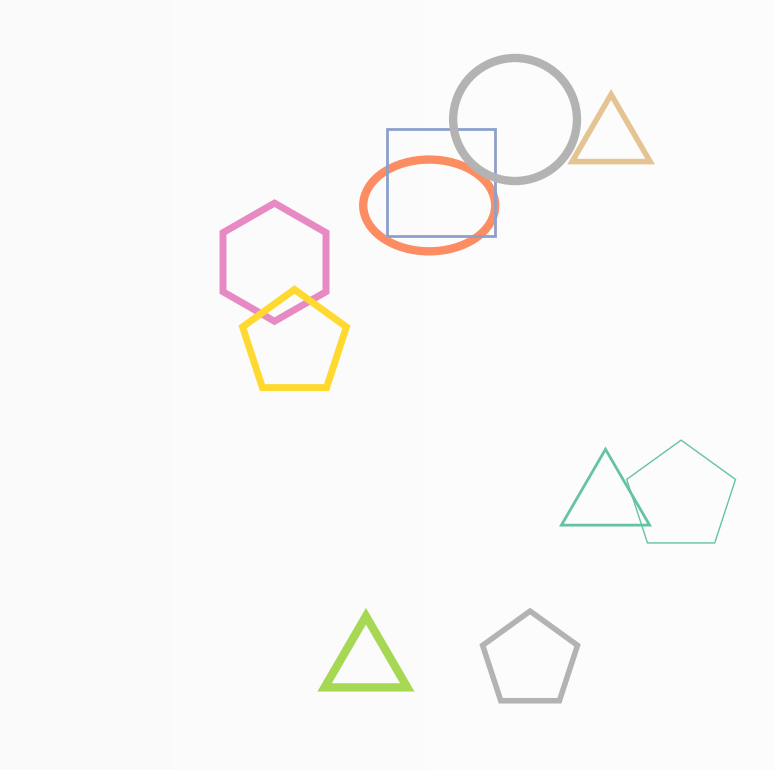[{"shape": "pentagon", "thickness": 0.5, "radius": 0.37, "center": [0.879, 0.355]}, {"shape": "triangle", "thickness": 1, "radius": 0.33, "center": [0.781, 0.351]}, {"shape": "oval", "thickness": 3, "radius": 0.43, "center": [0.554, 0.733]}, {"shape": "square", "thickness": 1, "radius": 0.35, "center": [0.569, 0.763]}, {"shape": "hexagon", "thickness": 2.5, "radius": 0.38, "center": [0.354, 0.659]}, {"shape": "triangle", "thickness": 3, "radius": 0.31, "center": [0.472, 0.138]}, {"shape": "pentagon", "thickness": 2.5, "radius": 0.35, "center": [0.38, 0.554]}, {"shape": "triangle", "thickness": 2, "radius": 0.29, "center": [0.789, 0.819]}, {"shape": "circle", "thickness": 3, "radius": 0.4, "center": [0.665, 0.845]}, {"shape": "pentagon", "thickness": 2, "radius": 0.32, "center": [0.684, 0.142]}]